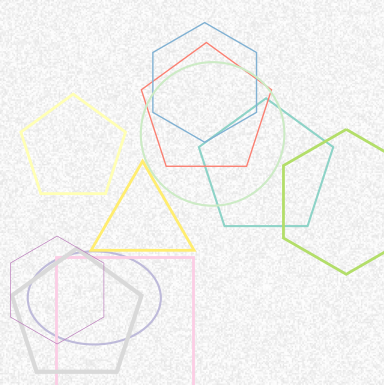[{"shape": "pentagon", "thickness": 1.5, "radius": 0.92, "center": [0.691, 0.561]}, {"shape": "pentagon", "thickness": 2, "radius": 0.71, "center": [0.19, 0.613]}, {"shape": "oval", "thickness": 1.5, "radius": 0.86, "center": [0.245, 0.226]}, {"shape": "pentagon", "thickness": 1, "radius": 0.89, "center": [0.536, 0.712]}, {"shape": "hexagon", "thickness": 1, "radius": 0.78, "center": [0.532, 0.786]}, {"shape": "hexagon", "thickness": 2, "radius": 0.94, "center": [0.899, 0.476]}, {"shape": "square", "thickness": 2, "radius": 0.88, "center": [0.323, 0.155]}, {"shape": "pentagon", "thickness": 3, "radius": 0.89, "center": [0.199, 0.178]}, {"shape": "hexagon", "thickness": 0.5, "radius": 0.7, "center": [0.148, 0.247]}, {"shape": "circle", "thickness": 1.5, "radius": 0.93, "center": [0.552, 0.652]}, {"shape": "triangle", "thickness": 2, "radius": 0.77, "center": [0.37, 0.427]}]